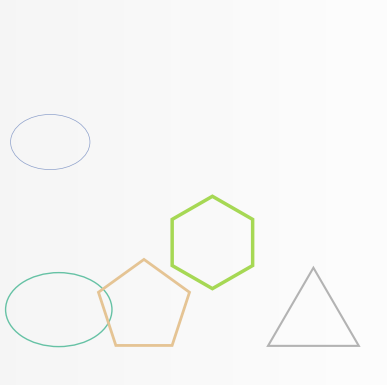[{"shape": "oval", "thickness": 1, "radius": 0.69, "center": [0.152, 0.196]}, {"shape": "oval", "thickness": 0.5, "radius": 0.51, "center": [0.13, 0.631]}, {"shape": "hexagon", "thickness": 2.5, "radius": 0.6, "center": [0.548, 0.37]}, {"shape": "pentagon", "thickness": 2, "radius": 0.62, "center": [0.372, 0.203]}, {"shape": "triangle", "thickness": 1.5, "radius": 0.68, "center": [0.809, 0.169]}]